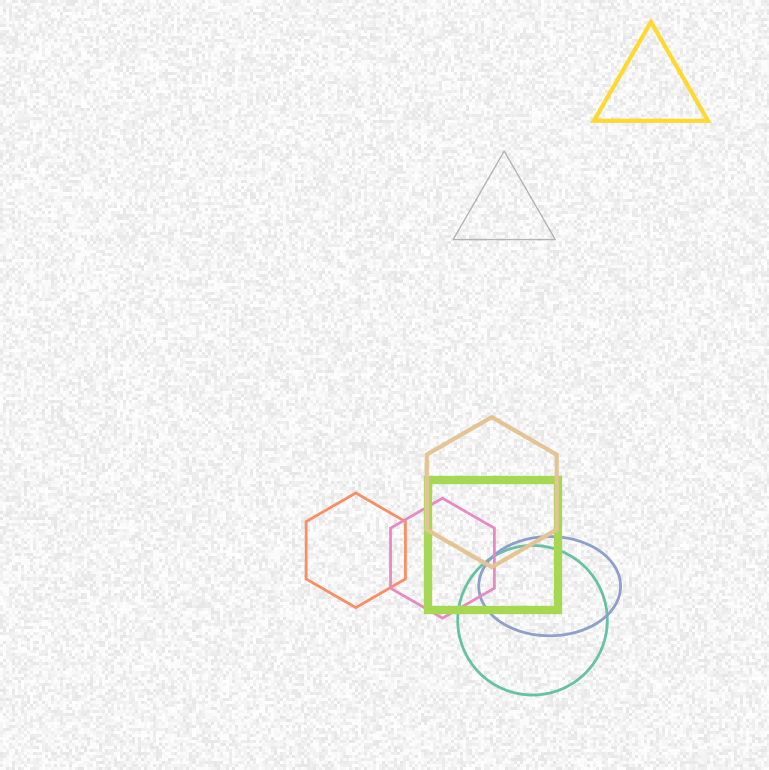[{"shape": "circle", "thickness": 1, "radius": 0.49, "center": [0.692, 0.194]}, {"shape": "hexagon", "thickness": 1, "radius": 0.37, "center": [0.462, 0.285]}, {"shape": "oval", "thickness": 1, "radius": 0.46, "center": [0.714, 0.239]}, {"shape": "hexagon", "thickness": 1, "radius": 0.39, "center": [0.575, 0.275]}, {"shape": "square", "thickness": 3, "radius": 0.42, "center": [0.64, 0.292]}, {"shape": "triangle", "thickness": 1.5, "radius": 0.43, "center": [0.845, 0.886]}, {"shape": "hexagon", "thickness": 1.5, "radius": 0.49, "center": [0.639, 0.361]}, {"shape": "triangle", "thickness": 0.5, "radius": 0.38, "center": [0.655, 0.727]}]